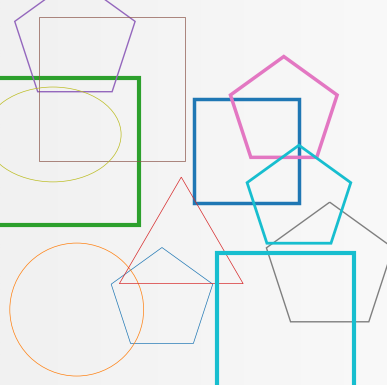[{"shape": "pentagon", "thickness": 0.5, "radius": 0.69, "center": [0.418, 0.219]}, {"shape": "square", "thickness": 2.5, "radius": 0.68, "center": [0.637, 0.608]}, {"shape": "circle", "thickness": 0.5, "radius": 0.86, "center": [0.198, 0.196]}, {"shape": "square", "thickness": 3, "radius": 0.96, "center": [0.166, 0.607]}, {"shape": "triangle", "thickness": 0.5, "radius": 0.92, "center": [0.468, 0.355]}, {"shape": "pentagon", "thickness": 1, "radius": 0.82, "center": [0.193, 0.894]}, {"shape": "square", "thickness": 0.5, "radius": 0.94, "center": [0.289, 0.769]}, {"shape": "pentagon", "thickness": 2.5, "radius": 0.72, "center": [0.732, 0.708]}, {"shape": "pentagon", "thickness": 1, "radius": 0.86, "center": [0.851, 0.303]}, {"shape": "oval", "thickness": 0.5, "radius": 0.88, "center": [0.137, 0.651]}, {"shape": "pentagon", "thickness": 2, "radius": 0.7, "center": [0.771, 0.482]}, {"shape": "square", "thickness": 3, "radius": 0.89, "center": [0.737, 0.165]}]